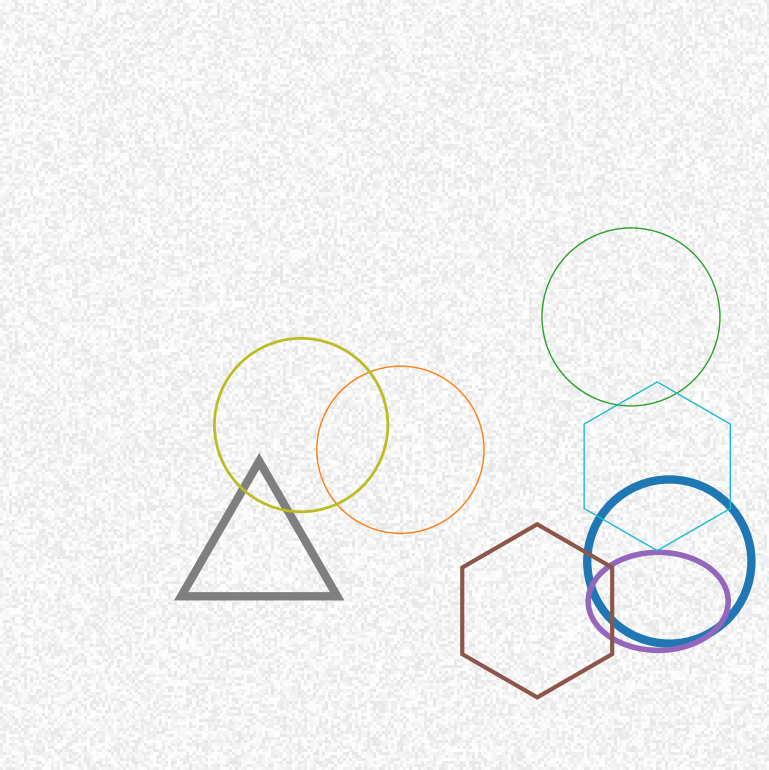[{"shape": "circle", "thickness": 3, "radius": 0.53, "center": [0.869, 0.271]}, {"shape": "circle", "thickness": 0.5, "radius": 0.54, "center": [0.52, 0.416]}, {"shape": "circle", "thickness": 0.5, "radius": 0.58, "center": [0.819, 0.588]}, {"shape": "oval", "thickness": 2, "radius": 0.45, "center": [0.855, 0.219]}, {"shape": "hexagon", "thickness": 1.5, "radius": 0.56, "center": [0.698, 0.207]}, {"shape": "triangle", "thickness": 3, "radius": 0.58, "center": [0.337, 0.284]}, {"shape": "circle", "thickness": 1, "radius": 0.56, "center": [0.391, 0.448]}, {"shape": "hexagon", "thickness": 0.5, "radius": 0.55, "center": [0.854, 0.394]}]